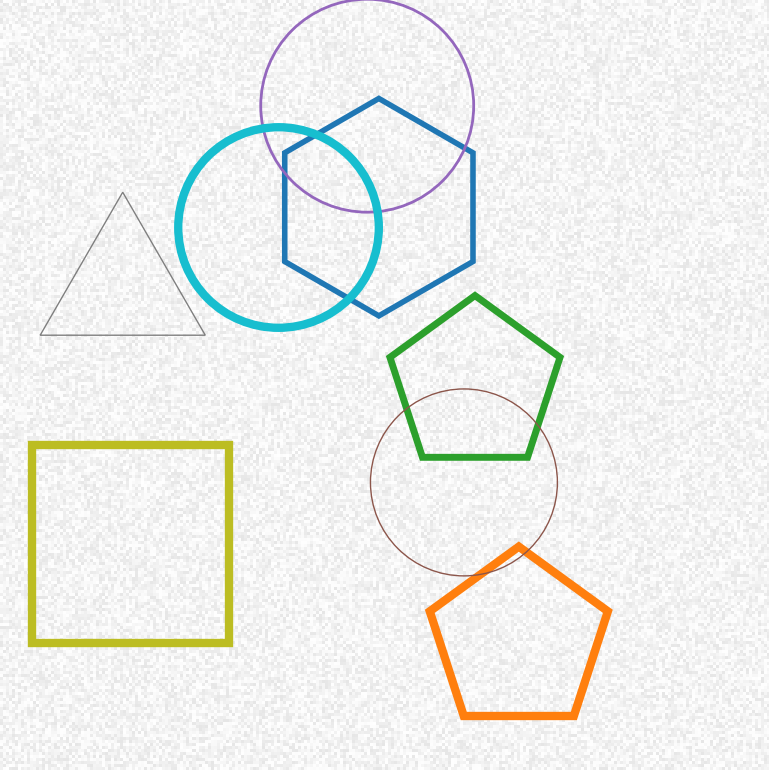[{"shape": "hexagon", "thickness": 2, "radius": 0.71, "center": [0.492, 0.731]}, {"shape": "pentagon", "thickness": 3, "radius": 0.61, "center": [0.674, 0.169]}, {"shape": "pentagon", "thickness": 2.5, "radius": 0.58, "center": [0.617, 0.5]}, {"shape": "circle", "thickness": 1, "radius": 0.69, "center": [0.477, 0.863]}, {"shape": "circle", "thickness": 0.5, "radius": 0.61, "center": [0.603, 0.373]}, {"shape": "triangle", "thickness": 0.5, "radius": 0.62, "center": [0.159, 0.627]}, {"shape": "square", "thickness": 3, "radius": 0.64, "center": [0.17, 0.294]}, {"shape": "circle", "thickness": 3, "radius": 0.65, "center": [0.362, 0.705]}]